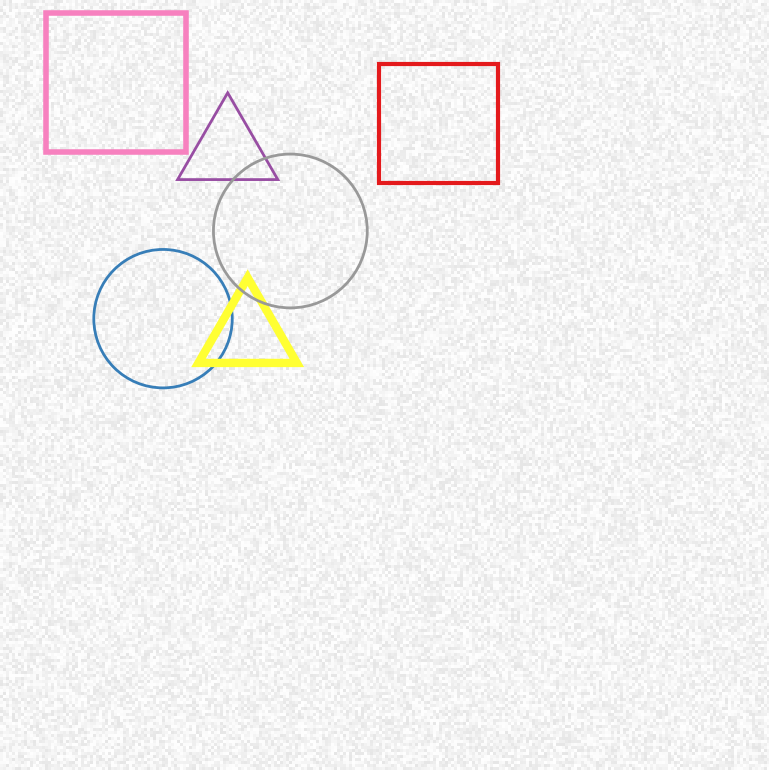[{"shape": "square", "thickness": 1.5, "radius": 0.39, "center": [0.569, 0.839]}, {"shape": "circle", "thickness": 1, "radius": 0.45, "center": [0.212, 0.586]}, {"shape": "triangle", "thickness": 1, "radius": 0.38, "center": [0.296, 0.804]}, {"shape": "triangle", "thickness": 3, "radius": 0.37, "center": [0.322, 0.566]}, {"shape": "square", "thickness": 2, "radius": 0.45, "center": [0.15, 0.893]}, {"shape": "circle", "thickness": 1, "radius": 0.5, "center": [0.377, 0.7]}]